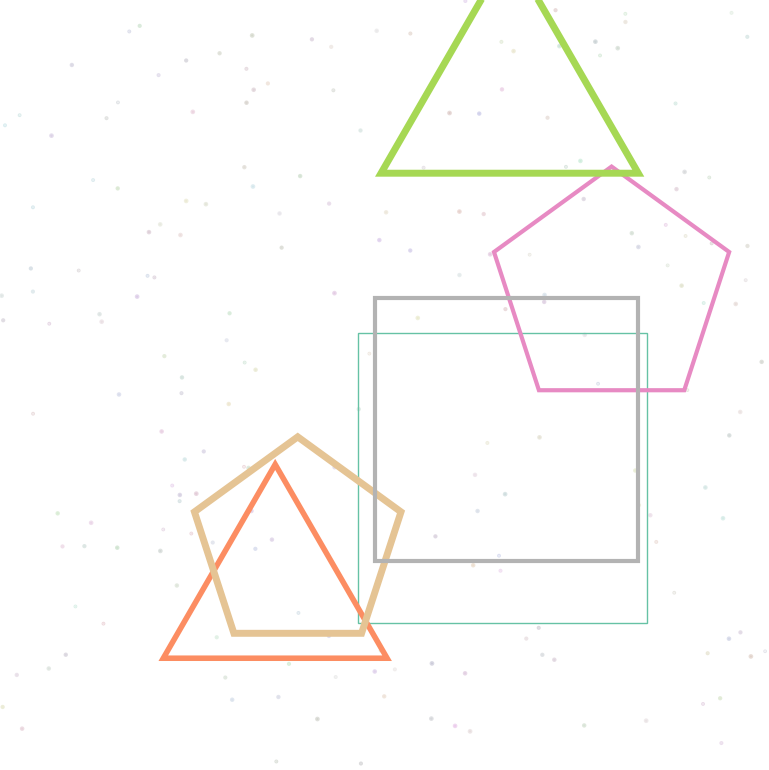[{"shape": "square", "thickness": 0.5, "radius": 0.94, "center": [0.652, 0.379]}, {"shape": "triangle", "thickness": 2, "radius": 0.84, "center": [0.357, 0.229]}, {"shape": "pentagon", "thickness": 1.5, "radius": 0.8, "center": [0.794, 0.623]}, {"shape": "triangle", "thickness": 2.5, "radius": 0.96, "center": [0.662, 0.871]}, {"shape": "pentagon", "thickness": 2.5, "radius": 0.71, "center": [0.387, 0.292]}, {"shape": "square", "thickness": 1.5, "radius": 0.85, "center": [0.658, 0.442]}]